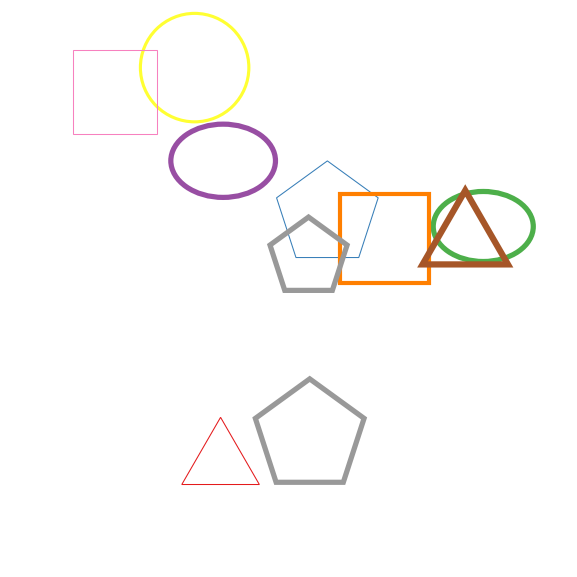[{"shape": "triangle", "thickness": 0.5, "radius": 0.39, "center": [0.382, 0.199]}, {"shape": "pentagon", "thickness": 0.5, "radius": 0.46, "center": [0.567, 0.628]}, {"shape": "oval", "thickness": 2.5, "radius": 0.43, "center": [0.837, 0.607]}, {"shape": "oval", "thickness": 2.5, "radius": 0.45, "center": [0.386, 0.721]}, {"shape": "square", "thickness": 2, "radius": 0.39, "center": [0.665, 0.586]}, {"shape": "circle", "thickness": 1.5, "radius": 0.47, "center": [0.337, 0.882]}, {"shape": "triangle", "thickness": 3, "radius": 0.43, "center": [0.806, 0.584]}, {"shape": "square", "thickness": 0.5, "radius": 0.37, "center": [0.199, 0.84]}, {"shape": "pentagon", "thickness": 2.5, "radius": 0.35, "center": [0.534, 0.553]}, {"shape": "pentagon", "thickness": 2.5, "radius": 0.49, "center": [0.536, 0.244]}]